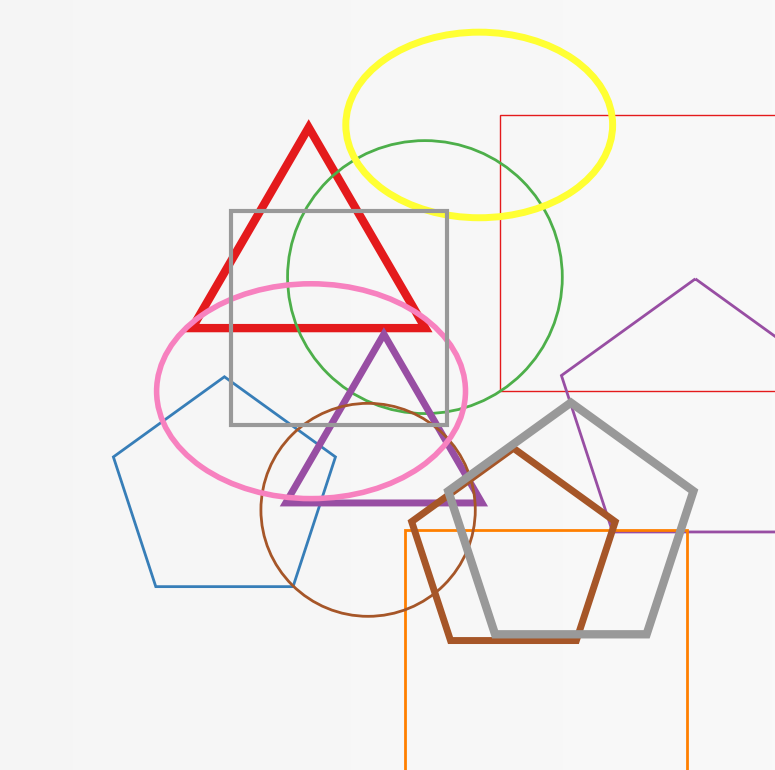[{"shape": "triangle", "thickness": 3, "radius": 0.87, "center": [0.398, 0.661]}, {"shape": "square", "thickness": 0.5, "radius": 0.9, "center": [0.824, 0.671]}, {"shape": "pentagon", "thickness": 1, "radius": 0.75, "center": [0.29, 0.36]}, {"shape": "circle", "thickness": 1, "radius": 0.89, "center": [0.548, 0.64]}, {"shape": "triangle", "thickness": 2.5, "radius": 0.73, "center": [0.495, 0.42]}, {"shape": "pentagon", "thickness": 1, "radius": 0.91, "center": [0.897, 0.456]}, {"shape": "square", "thickness": 1, "radius": 0.91, "center": [0.705, 0.13]}, {"shape": "oval", "thickness": 2.5, "radius": 0.86, "center": [0.618, 0.838]}, {"shape": "pentagon", "thickness": 2.5, "radius": 0.69, "center": [0.662, 0.28]}, {"shape": "circle", "thickness": 1, "radius": 0.69, "center": [0.475, 0.338]}, {"shape": "oval", "thickness": 2, "radius": 1.0, "center": [0.401, 0.492]}, {"shape": "pentagon", "thickness": 3, "radius": 0.83, "center": [0.737, 0.311]}, {"shape": "square", "thickness": 1.5, "radius": 0.7, "center": [0.438, 0.587]}]